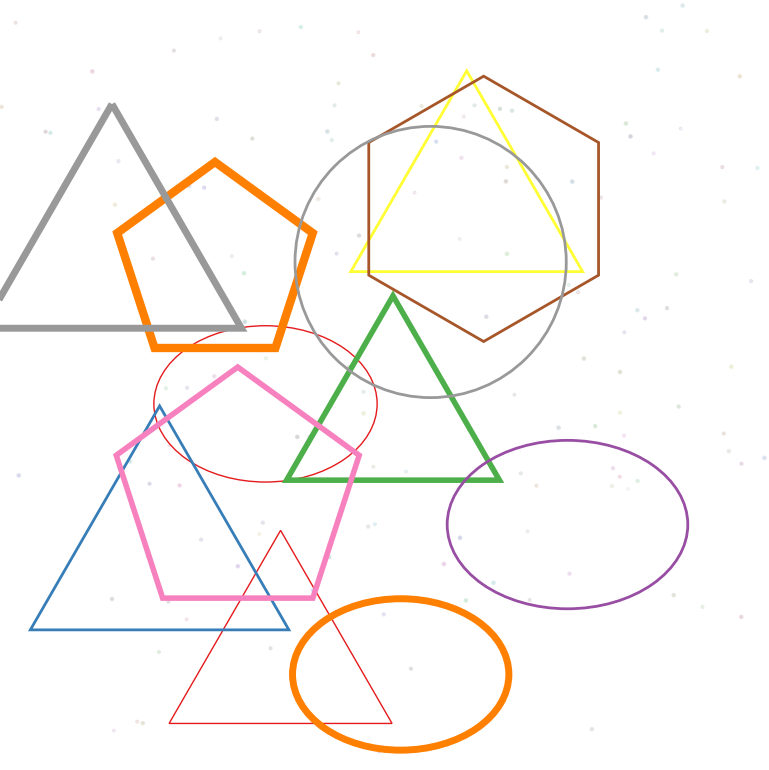[{"shape": "triangle", "thickness": 0.5, "radius": 0.84, "center": [0.364, 0.144]}, {"shape": "oval", "thickness": 0.5, "radius": 0.72, "center": [0.345, 0.475]}, {"shape": "triangle", "thickness": 1, "radius": 0.97, "center": [0.207, 0.279]}, {"shape": "triangle", "thickness": 2, "radius": 0.8, "center": [0.51, 0.456]}, {"shape": "oval", "thickness": 1, "radius": 0.78, "center": [0.737, 0.319]}, {"shape": "pentagon", "thickness": 3, "radius": 0.67, "center": [0.279, 0.656]}, {"shape": "oval", "thickness": 2.5, "radius": 0.7, "center": [0.52, 0.124]}, {"shape": "triangle", "thickness": 1, "radius": 0.87, "center": [0.606, 0.734]}, {"shape": "hexagon", "thickness": 1, "radius": 0.86, "center": [0.628, 0.729]}, {"shape": "pentagon", "thickness": 2, "radius": 0.83, "center": [0.309, 0.357]}, {"shape": "triangle", "thickness": 2.5, "radius": 0.97, "center": [0.145, 0.671]}, {"shape": "circle", "thickness": 1, "radius": 0.88, "center": [0.559, 0.66]}]